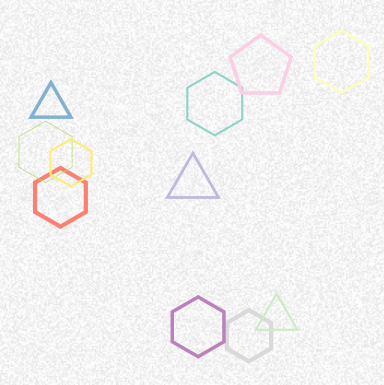[{"shape": "hexagon", "thickness": 1.5, "radius": 0.41, "center": [0.558, 0.731]}, {"shape": "hexagon", "thickness": 1.5, "radius": 0.41, "center": [0.887, 0.84]}, {"shape": "triangle", "thickness": 2, "radius": 0.38, "center": [0.501, 0.525]}, {"shape": "hexagon", "thickness": 3, "radius": 0.38, "center": [0.157, 0.488]}, {"shape": "triangle", "thickness": 2.5, "radius": 0.3, "center": [0.132, 0.726]}, {"shape": "hexagon", "thickness": 0.5, "radius": 0.4, "center": [0.118, 0.606]}, {"shape": "pentagon", "thickness": 2.5, "radius": 0.42, "center": [0.677, 0.826]}, {"shape": "hexagon", "thickness": 3, "radius": 0.33, "center": [0.647, 0.128]}, {"shape": "hexagon", "thickness": 2.5, "radius": 0.39, "center": [0.515, 0.151]}, {"shape": "triangle", "thickness": 1.5, "radius": 0.31, "center": [0.718, 0.175]}, {"shape": "hexagon", "thickness": 1.5, "radius": 0.31, "center": [0.184, 0.577]}]